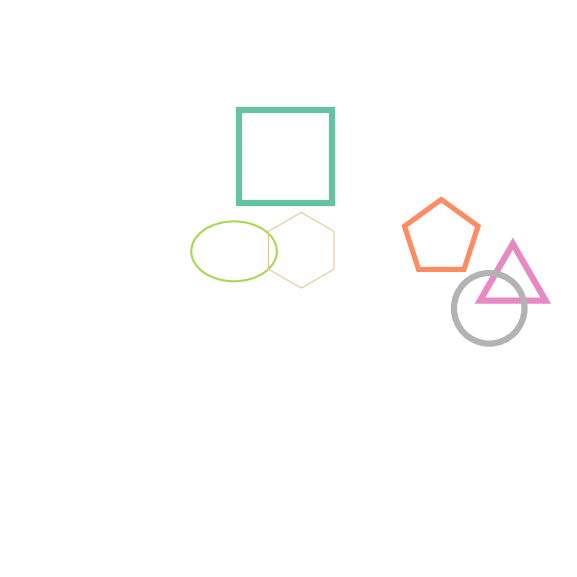[{"shape": "square", "thickness": 3, "radius": 0.4, "center": [0.495, 0.728]}, {"shape": "pentagon", "thickness": 2.5, "radius": 0.33, "center": [0.764, 0.587]}, {"shape": "triangle", "thickness": 3, "radius": 0.33, "center": [0.888, 0.511]}, {"shape": "oval", "thickness": 1, "radius": 0.37, "center": [0.405, 0.564]}, {"shape": "hexagon", "thickness": 0.5, "radius": 0.33, "center": [0.522, 0.566]}, {"shape": "circle", "thickness": 3, "radius": 0.31, "center": [0.847, 0.465]}]